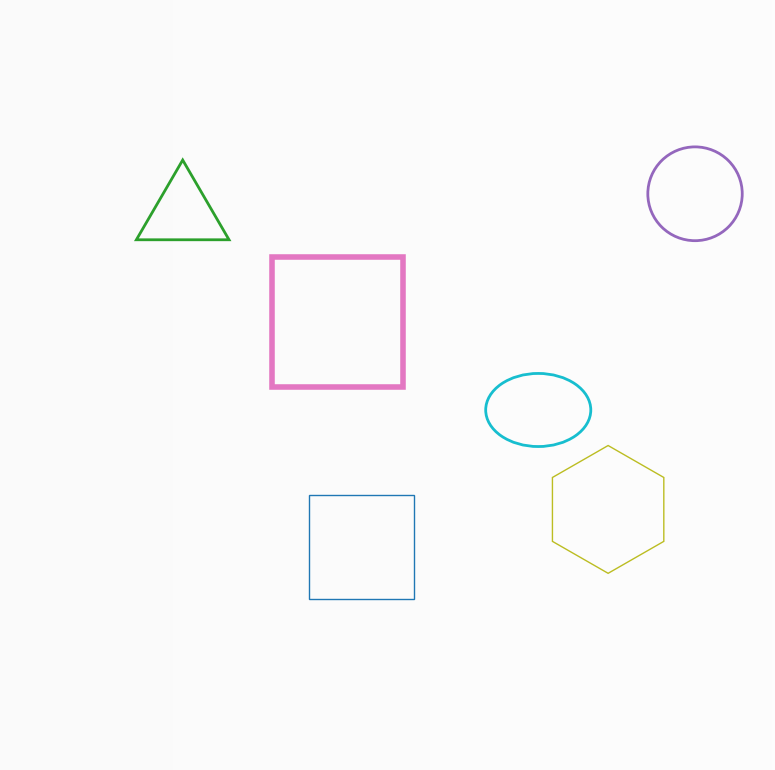[{"shape": "square", "thickness": 0.5, "radius": 0.34, "center": [0.467, 0.29]}, {"shape": "triangle", "thickness": 1, "radius": 0.35, "center": [0.236, 0.723]}, {"shape": "circle", "thickness": 1, "radius": 0.3, "center": [0.897, 0.748]}, {"shape": "square", "thickness": 2, "radius": 0.42, "center": [0.436, 0.582]}, {"shape": "hexagon", "thickness": 0.5, "radius": 0.41, "center": [0.785, 0.338]}, {"shape": "oval", "thickness": 1, "radius": 0.34, "center": [0.695, 0.468]}]